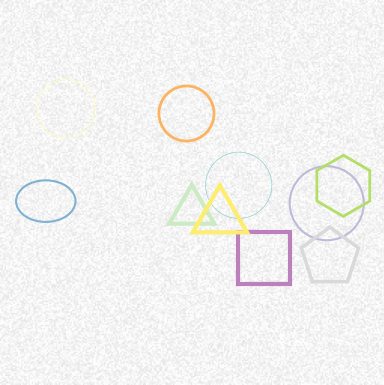[{"shape": "circle", "thickness": 0.5, "radius": 0.43, "center": [0.62, 0.519]}, {"shape": "circle", "thickness": 0.5, "radius": 0.38, "center": [0.171, 0.718]}, {"shape": "circle", "thickness": 1.5, "radius": 0.48, "center": [0.849, 0.472]}, {"shape": "oval", "thickness": 1.5, "radius": 0.39, "center": [0.119, 0.478]}, {"shape": "circle", "thickness": 2, "radius": 0.36, "center": [0.484, 0.705]}, {"shape": "hexagon", "thickness": 2, "radius": 0.4, "center": [0.892, 0.517]}, {"shape": "pentagon", "thickness": 2.5, "radius": 0.39, "center": [0.857, 0.332]}, {"shape": "square", "thickness": 3, "radius": 0.34, "center": [0.685, 0.329]}, {"shape": "triangle", "thickness": 3, "radius": 0.34, "center": [0.498, 0.453]}, {"shape": "triangle", "thickness": 3, "radius": 0.41, "center": [0.571, 0.437]}]